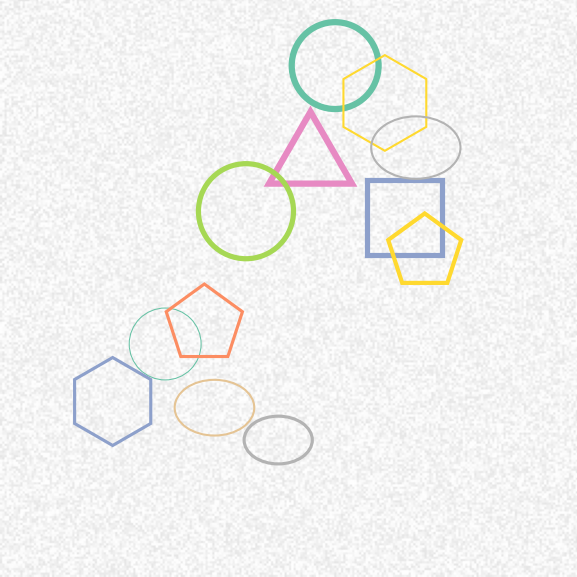[{"shape": "circle", "thickness": 3, "radius": 0.38, "center": [0.58, 0.886]}, {"shape": "circle", "thickness": 0.5, "radius": 0.31, "center": [0.286, 0.404]}, {"shape": "pentagon", "thickness": 1.5, "radius": 0.35, "center": [0.354, 0.438]}, {"shape": "square", "thickness": 2.5, "radius": 0.33, "center": [0.701, 0.622]}, {"shape": "hexagon", "thickness": 1.5, "radius": 0.38, "center": [0.195, 0.304]}, {"shape": "triangle", "thickness": 3, "radius": 0.41, "center": [0.538, 0.723]}, {"shape": "circle", "thickness": 2.5, "radius": 0.41, "center": [0.426, 0.633]}, {"shape": "hexagon", "thickness": 1, "radius": 0.41, "center": [0.666, 0.821]}, {"shape": "pentagon", "thickness": 2, "radius": 0.33, "center": [0.735, 0.563]}, {"shape": "oval", "thickness": 1, "radius": 0.34, "center": [0.371, 0.293]}, {"shape": "oval", "thickness": 1, "radius": 0.39, "center": [0.72, 0.744]}, {"shape": "oval", "thickness": 1.5, "radius": 0.3, "center": [0.482, 0.237]}]